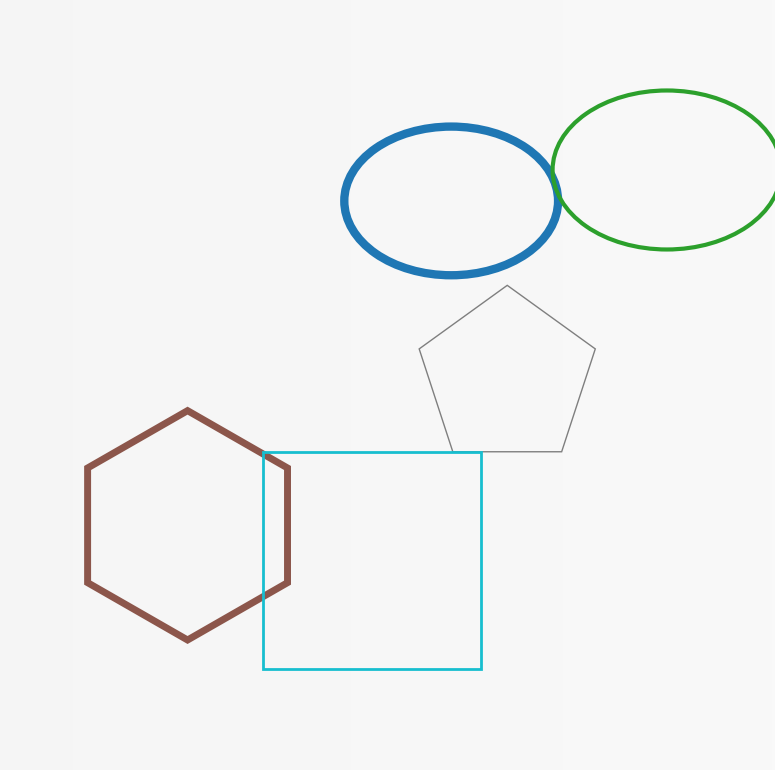[{"shape": "oval", "thickness": 3, "radius": 0.69, "center": [0.582, 0.739]}, {"shape": "oval", "thickness": 1.5, "radius": 0.74, "center": [0.861, 0.779]}, {"shape": "hexagon", "thickness": 2.5, "radius": 0.74, "center": [0.242, 0.318]}, {"shape": "pentagon", "thickness": 0.5, "radius": 0.6, "center": [0.654, 0.51]}, {"shape": "square", "thickness": 1, "radius": 0.71, "center": [0.48, 0.272]}]